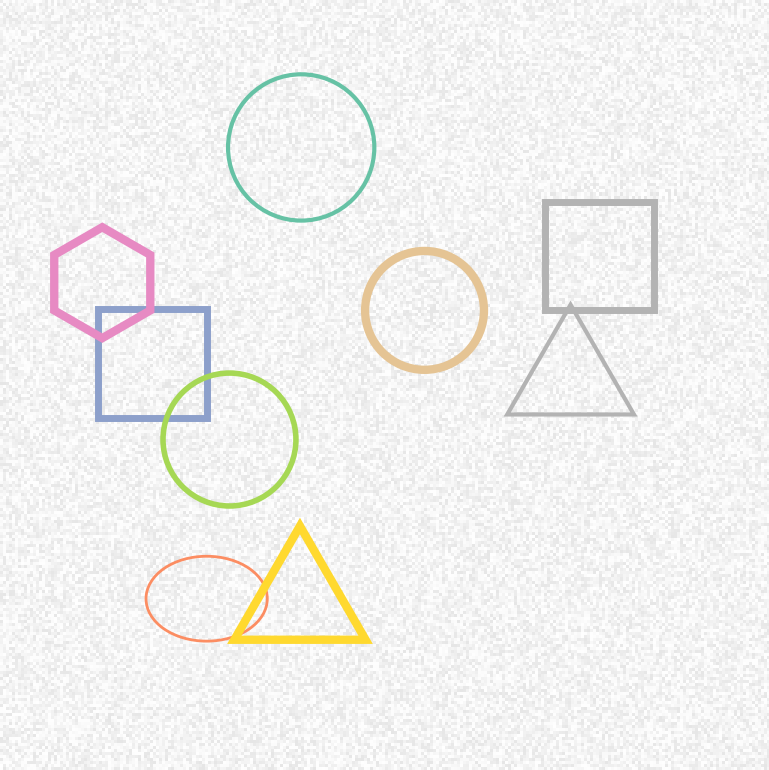[{"shape": "circle", "thickness": 1.5, "radius": 0.47, "center": [0.391, 0.809]}, {"shape": "oval", "thickness": 1, "radius": 0.39, "center": [0.268, 0.222]}, {"shape": "square", "thickness": 2.5, "radius": 0.35, "center": [0.198, 0.528]}, {"shape": "hexagon", "thickness": 3, "radius": 0.36, "center": [0.133, 0.633]}, {"shape": "circle", "thickness": 2, "radius": 0.43, "center": [0.298, 0.429]}, {"shape": "triangle", "thickness": 3, "radius": 0.49, "center": [0.39, 0.218]}, {"shape": "circle", "thickness": 3, "radius": 0.39, "center": [0.551, 0.597]}, {"shape": "triangle", "thickness": 1.5, "radius": 0.48, "center": [0.741, 0.509]}, {"shape": "square", "thickness": 2.5, "radius": 0.35, "center": [0.779, 0.668]}]